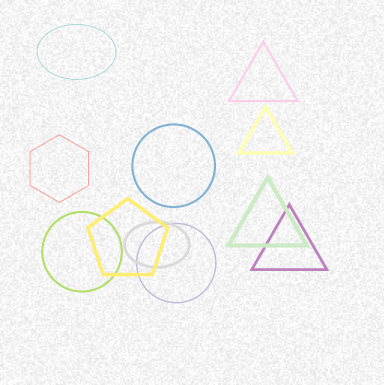[{"shape": "oval", "thickness": 0.5, "radius": 0.51, "center": [0.199, 0.865]}, {"shape": "triangle", "thickness": 2.5, "radius": 0.4, "center": [0.69, 0.643]}, {"shape": "circle", "thickness": 1, "radius": 0.51, "center": [0.458, 0.317]}, {"shape": "hexagon", "thickness": 0.5, "radius": 0.44, "center": [0.154, 0.562]}, {"shape": "circle", "thickness": 1.5, "radius": 0.54, "center": [0.451, 0.57]}, {"shape": "circle", "thickness": 1.5, "radius": 0.52, "center": [0.213, 0.346]}, {"shape": "triangle", "thickness": 1.5, "radius": 0.52, "center": [0.684, 0.789]}, {"shape": "oval", "thickness": 2, "radius": 0.42, "center": [0.408, 0.364]}, {"shape": "triangle", "thickness": 2, "radius": 0.56, "center": [0.751, 0.356]}, {"shape": "triangle", "thickness": 3, "radius": 0.59, "center": [0.695, 0.421]}, {"shape": "pentagon", "thickness": 2.5, "radius": 0.55, "center": [0.332, 0.375]}]